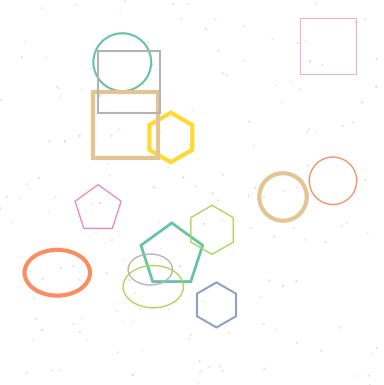[{"shape": "pentagon", "thickness": 2, "radius": 0.42, "center": [0.446, 0.337]}, {"shape": "circle", "thickness": 1.5, "radius": 0.38, "center": [0.318, 0.838]}, {"shape": "oval", "thickness": 3, "radius": 0.43, "center": [0.149, 0.292]}, {"shape": "circle", "thickness": 1, "radius": 0.31, "center": [0.865, 0.53]}, {"shape": "hexagon", "thickness": 1.5, "radius": 0.29, "center": [0.562, 0.208]}, {"shape": "square", "thickness": 0.5, "radius": 0.36, "center": [0.852, 0.881]}, {"shape": "pentagon", "thickness": 1, "radius": 0.31, "center": [0.255, 0.458]}, {"shape": "hexagon", "thickness": 1, "radius": 0.32, "center": [0.551, 0.403]}, {"shape": "oval", "thickness": 1, "radius": 0.39, "center": [0.398, 0.255]}, {"shape": "hexagon", "thickness": 3, "radius": 0.32, "center": [0.444, 0.643]}, {"shape": "square", "thickness": 3, "radius": 0.42, "center": [0.326, 0.675]}, {"shape": "circle", "thickness": 3, "radius": 0.31, "center": [0.735, 0.488]}, {"shape": "oval", "thickness": 1, "radius": 0.29, "center": [0.39, 0.3]}, {"shape": "square", "thickness": 1.5, "radius": 0.4, "center": [0.335, 0.787]}]